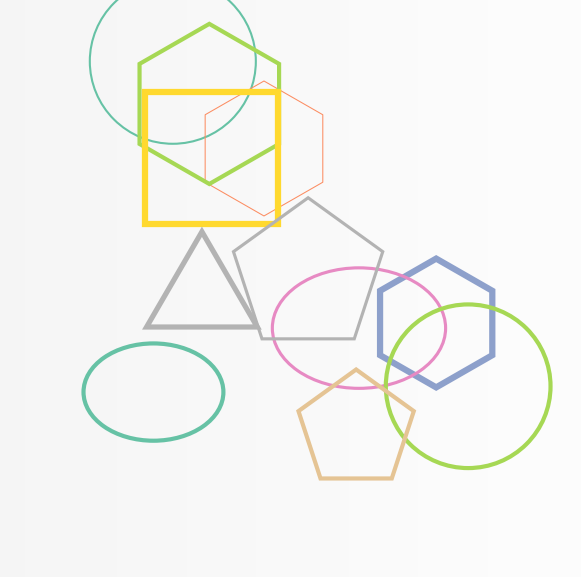[{"shape": "oval", "thickness": 2, "radius": 0.6, "center": [0.264, 0.32]}, {"shape": "circle", "thickness": 1, "radius": 0.71, "center": [0.297, 0.893]}, {"shape": "hexagon", "thickness": 0.5, "radius": 0.58, "center": [0.454, 0.742]}, {"shape": "hexagon", "thickness": 3, "radius": 0.56, "center": [0.75, 0.44]}, {"shape": "oval", "thickness": 1.5, "radius": 0.75, "center": [0.618, 0.431]}, {"shape": "hexagon", "thickness": 2, "radius": 0.69, "center": [0.36, 0.819]}, {"shape": "circle", "thickness": 2, "radius": 0.71, "center": [0.805, 0.33]}, {"shape": "square", "thickness": 3, "radius": 0.57, "center": [0.363, 0.726]}, {"shape": "pentagon", "thickness": 2, "radius": 0.52, "center": [0.613, 0.255]}, {"shape": "pentagon", "thickness": 1.5, "radius": 0.68, "center": [0.53, 0.522]}, {"shape": "triangle", "thickness": 2.5, "radius": 0.55, "center": [0.347, 0.488]}]